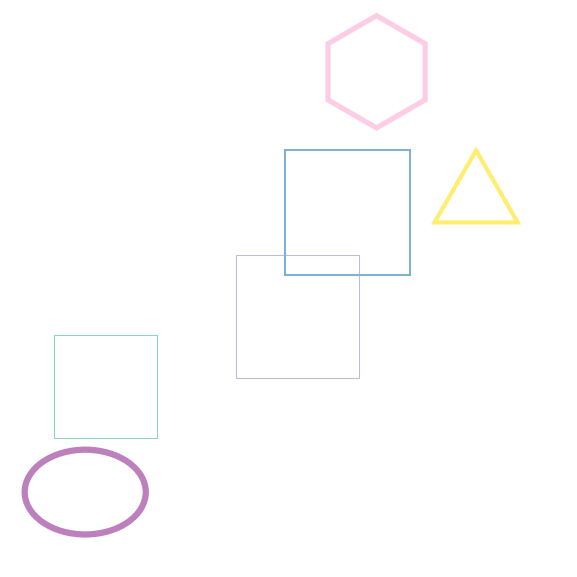[{"shape": "square", "thickness": 0.5, "radius": 0.45, "center": [0.183, 0.33]}, {"shape": "square", "thickness": 0.5, "radius": 0.53, "center": [0.515, 0.451]}, {"shape": "square", "thickness": 1, "radius": 0.54, "center": [0.601, 0.631]}, {"shape": "hexagon", "thickness": 2.5, "radius": 0.49, "center": [0.652, 0.875]}, {"shape": "oval", "thickness": 3, "radius": 0.52, "center": [0.148, 0.147]}, {"shape": "triangle", "thickness": 2, "radius": 0.42, "center": [0.824, 0.656]}]